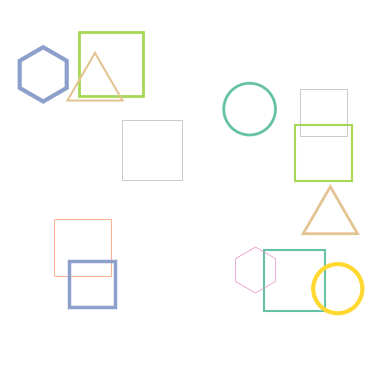[{"shape": "circle", "thickness": 2, "radius": 0.34, "center": [0.648, 0.717]}, {"shape": "square", "thickness": 1.5, "radius": 0.4, "center": [0.766, 0.272]}, {"shape": "square", "thickness": 0.5, "radius": 0.37, "center": [0.214, 0.357]}, {"shape": "square", "thickness": 2.5, "radius": 0.3, "center": [0.239, 0.262]}, {"shape": "hexagon", "thickness": 3, "radius": 0.35, "center": [0.112, 0.807]}, {"shape": "hexagon", "thickness": 0.5, "radius": 0.3, "center": [0.664, 0.299]}, {"shape": "square", "thickness": 1.5, "radius": 0.37, "center": [0.84, 0.603]}, {"shape": "square", "thickness": 2, "radius": 0.42, "center": [0.289, 0.834]}, {"shape": "circle", "thickness": 3, "radius": 0.32, "center": [0.877, 0.25]}, {"shape": "triangle", "thickness": 2, "radius": 0.41, "center": [0.858, 0.434]}, {"shape": "triangle", "thickness": 1.5, "radius": 0.41, "center": [0.247, 0.78]}, {"shape": "square", "thickness": 0.5, "radius": 0.3, "center": [0.84, 0.709]}, {"shape": "square", "thickness": 0.5, "radius": 0.39, "center": [0.395, 0.611]}]